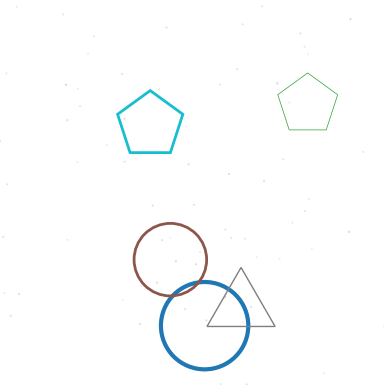[{"shape": "circle", "thickness": 3, "radius": 0.57, "center": [0.531, 0.154]}, {"shape": "pentagon", "thickness": 0.5, "radius": 0.41, "center": [0.799, 0.729]}, {"shape": "circle", "thickness": 2, "radius": 0.47, "center": [0.442, 0.326]}, {"shape": "triangle", "thickness": 1, "radius": 0.51, "center": [0.626, 0.203]}, {"shape": "pentagon", "thickness": 2, "radius": 0.45, "center": [0.39, 0.676]}]